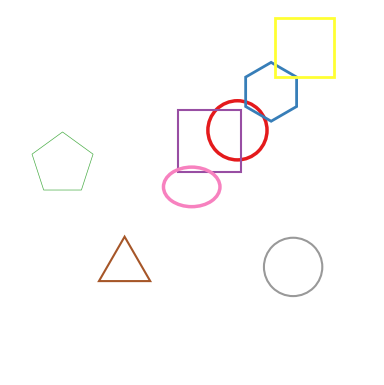[{"shape": "circle", "thickness": 2.5, "radius": 0.38, "center": [0.617, 0.662]}, {"shape": "hexagon", "thickness": 2, "radius": 0.38, "center": [0.704, 0.762]}, {"shape": "pentagon", "thickness": 0.5, "radius": 0.42, "center": [0.162, 0.574]}, {"shape": "square", "thickness": 1.5, "radius": 0.41, "center": [0.543, 0.633]}, {"shape": "square", "thickness": 2, "radius": 0.38, "center": [0.79, 0.876]}, {"shape": "triangle", "thickness": 1.5, "radius": 0.38, "center": [0.324, 0.308]}, {"shape": "oval", "thickness": 2.5, "radius": 0.37, "center": [0.498, 0.515]}, {"shape": "circle", "thickness": 1.5, "radius": 0.38, "center": [0.761, 0.307]}]